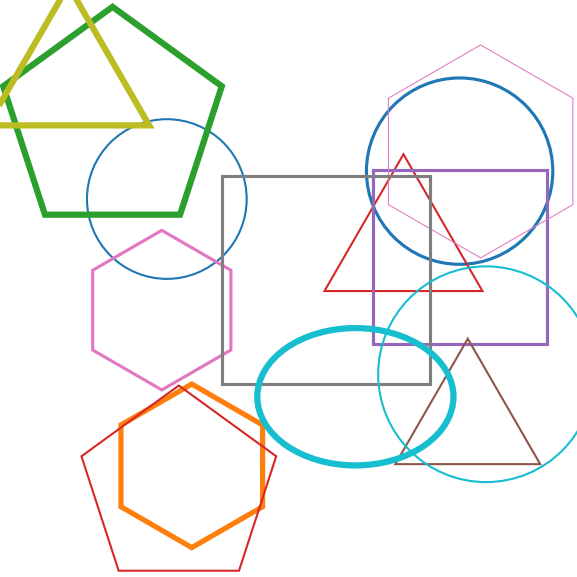[{"shape": "circle", "thickness": 1.5, "radius": 0.81, "center": [0.796, 0.703]}, {"shape": "circle", "thickness": 1, "radius": 0.69, "center": [0.289, 0.654]}, {"shape": "hexagon", "thickness": 2.5, "radius": 0.71, "center": [0.332, 0.193]}, {"shape": "pentagon", "thickness": 3, "radius": 0.99, "center": [0.195, 0.788]}, {"shape": "triangle", "thickness": 1, "radius": 0.79, "center": [0.699, 0.574]}, {"shape": "pentagon", "thickness": 1, "radius": 0.89, "center": [0.31, 0.154]}, {"shape": "square", "thickness": 1.5, "radius": 0.75, "center": [0.796, 0.554]}, {"shape": "triangle", "thickness": 1, "radius": 0.72, "center": [0.81, 0.268]}, {"shape": "hexagon", "thickness": 0.5, "radius": 0.92, "center": [0.832, 0.737]}, {"shape": "hexagon", "thickness": 1.5, "radius": 0.69, "center": [0.28, 0.462]}, {"shape": "square", "thickness": 1.5, "radius": 0.9, "center": [0.565, 0.514]}, {"shape": "triangle", "thickness": 3, "radius": 0.81, "center": [0.118, 0.863]}, {"shape": "oval", "thickness": 3, "radius": 0.85, "center": [0.615, 0.312]}, {"shape": "circle", "thickness": 1, "radius": 0.93, "center": [0.842, 0.351]}]